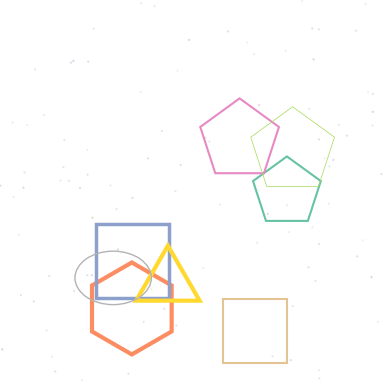[{"shape": "pentagon", "thickness": 1.5, "radius": 0.46, "center": [0.745, 0.501]}, {"shape": "hexagon", "thickness": 3, "radius": 0.6, "center": [0.342, 0.199]}, {"shape": "square", "thickness": 2.5, "radius": 0.48, "center": [0.344, 0.322]}, {"shape": "pentagon", "thickness": 1.5, "radius": 0.54, "center": [0.622, 0.637]}, {"shape": "pentagon", "thickness": 0.5, "radius": 0.57, "center": [0.76, 0.608]}, {"shape": "triangle", "thickness": 3, "radius": 0.48, "center": [0.436, 0.267]}, {"shape": "square", "thickness": 1.5, "radius": 0.42, "center": [0.662, 0.14]}, {"shape": "oval", "thickness": 1, "radius": 0.5, "center": [0.294, 0.278]}]